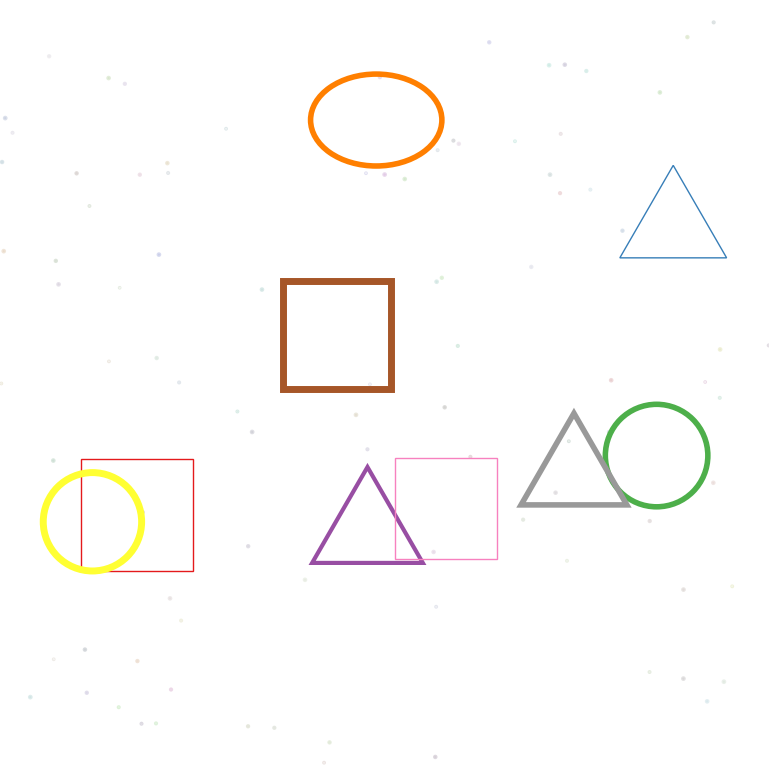[{"shape": "square", "thickness": 0.5, "radius": 0.36, "center": [0.178, 0.331]}, {"shape": "triangle", "thickness": 0.5, "radius": 0.4, "center": [0.874, 0.705]}, {"shape": "circle", "thickness": 2, "radius": 0.33, "center": [0.853, 0.408]}, {"shape": "triangle", "thickness": 1.5, "radius": 0.41, "center": [0.477, 0.31]}, {"shape": "oval", "thickness": 2, "radius": 0.43, "center": [0.489, 0.844]}, {"shape": "circle", "thickness": 2.5, "radius": 0.32, "center": [0.12, 0.322]}, {"shape": "square", "thickness": 2.5, "radius": 0.35, "center": [0.438, 0.565]}, {"shape": "square", "thickness": 0.5, "radius": 0.33, "center": [0.579, 0.34]}, {"shape": "triangle", "thickness": 2, "radius": 0.4, "center": [0.745, 0.384]}]